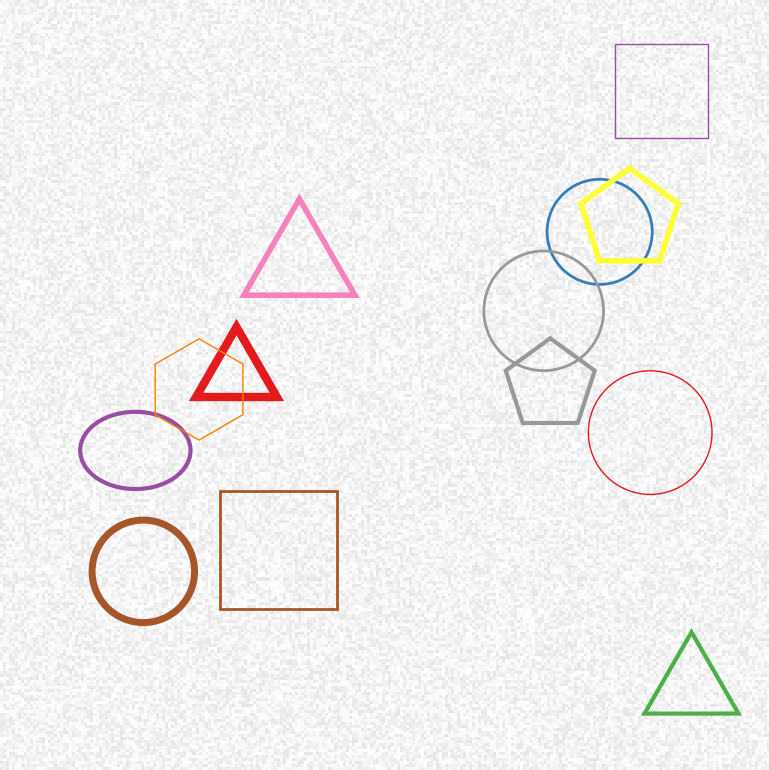[{"shape": "triangle", "thickness": 3, "radius": 0.3, "center": [0.307, 0.515]}, {"shape": "circle", "thickness": 0.5, "radius": 0.4, "center": [0.844, 0.438]}, {"shape": "circle", "thickness": 1, "radius": 0.34, "center": [0.779, 0.699]}, {"shape": "triangle", "thickness": 1.5, "radius": 0.35, "center": [0.898, 0.109]}, {"shape": "square", "thickness": 0.5, "radius": 0.3, "center": [0.859, 0.882]}, {"shape": "oval", "thickness": 1.5, "radius": 0.36, "center": [0.176, 0.415]}, {"shape": "hexagon", "thickness": 0.5, "radius": 0.33, "center": [0.259, 0.494]}, {"shape": "pentagon", "thickness": 2, "radius": 0.33, "center": [0.818, 0.715]}, {"shape": "circle", "thickness": 2.5, "radius": 0.33, "center": [0.186, 0.258]}, {"shape": "square", "thickness": 1, "radius": 0.38, "center": [0.361, 0.286]}, {"shape": "triangle", "thickness": 2, "radius": 0.42, "center": [0.389, 0.658]}, {"shape": "pentagon", "thickness": 1.5, "radius": 0.3, "center": [0.715, 0.5]}, {"shape": "circle", "thickness": 1, "radius": 0.39, "center": [0.706, 0.596]}]